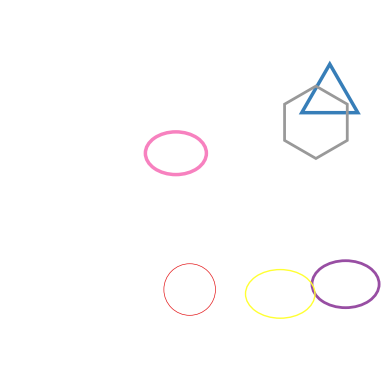[{"shape": "circle", "thickness": 0.5, "radius": 0.34, "center": [0.493, 0.248]}, {"shape": "triangle", "thickness": 2.5, "radius": 0.42, "center": [0.857, 0.749]}, {"shape": "oval", "thickness": 2, "radius": 0.44, "center": [0.898, 0.262]}, {"shape": "oval", "thickness": 1, "radius": 0.45, "center": [0.728, 0.237]}, {"shape": "oval", "thickness": 2.5, "radius": 0.4, "center": [0.457, 0.602]}, {"shape": "hexagon", "thickness": 2, "radius": 0.47, "center": [0.821, 0.682]}]